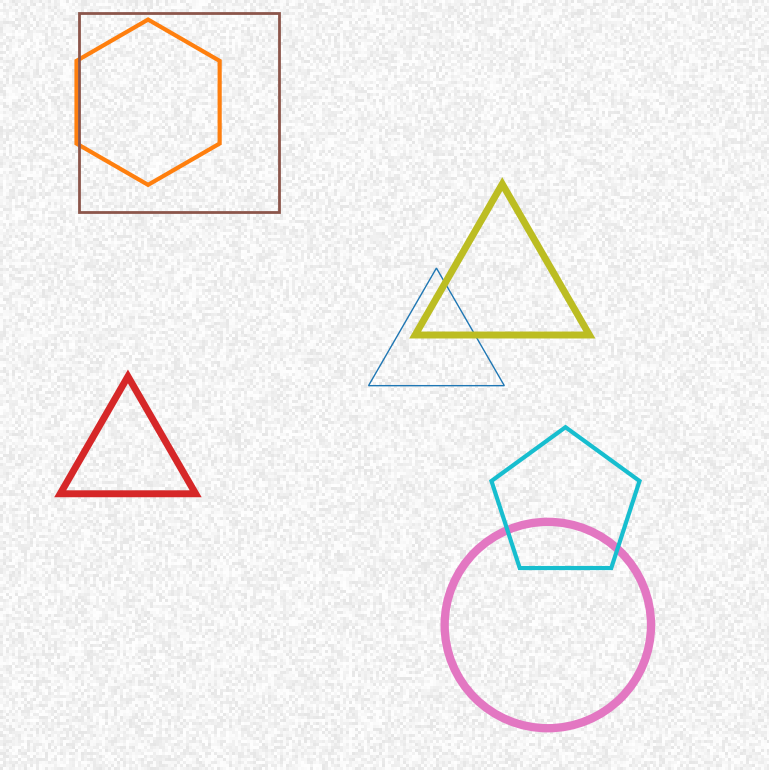[{"shape": "triangle", "thickness": 0.5, "radius": 0.51, "center": [0.567, 0.55]}, {"shape": "hexagon", "thickness": 1.5, "radius": 0.54, "center": [0.192, 0.867]}, {"shape": "triangle", "thickness": 2.5, "radius": 0.51, "center": [0.166, 0.41]}, {"shape": "square", "thickness": 1, "radius": 0.65, "center": [0.233, 0.854]}, {"shape": "circle", "thickness": 3, "radius": 0.67, "center": [0.711, 0.188]}, {"shape": "triangle", "thickness": 2.5, "radius": 0.65, "center": [0.652, 0.63]}, {"shape": "pentagon", "thickness": 1.5, "radius": 0.51, "center": [0.734, 0.344]}]